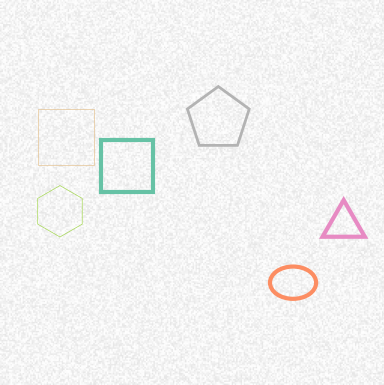[{"shape": "square", "thickness": 3, "radius": 0.34, "center": [0.33, 0.569]}, {"shape": "oval", "thickness": 3, "radius": 0.3, "center": [0.761, 0.266]}, {"shape": "triangle", "thickness": 3, "radius": 0.32, "center": [0.893, 0.417]}, {"shape": "hexagon", "thickness": 0.5, "radius": 0.33, "center": [0.156, 0.451]}, {"shape": "square", "thickness": 0.5, "radius": 0.37, "center": [0.171, 0.644]}, {"shape": "pentagon", "thickness": 2, "radius": 0.42, "center": [0.567, 0.691]}]